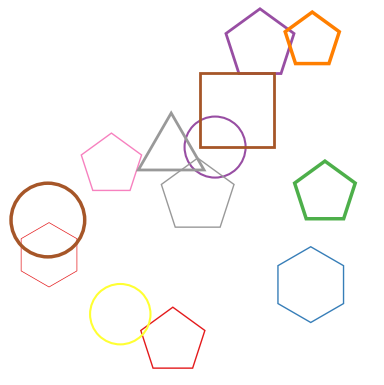[{"shape": "pentagon", "thickness": 1, "radius": 0.44, "center": [0.449, 0.115]}, {"shape": "hexagon", "thickness": 0.5, "radius": 0.42, "center": [0.127, 0.338]}, {"shape": "hexagon", "thickness": 1, "radius": 0.49, "center": [0.807, 0.261]}, {"shape": "pentagon", "thickness": 2.5, "radius": 0.41, "center": [0.844, 0.499]}, {"shape": "circle", "thickness": 1.5, "radius": 0.4, "center": [0.559, 0.618]}, {"shape": "pentagon", "thickness": 2, "radius": 0.46, "center": [0.675, 0.884]}, {"shape": "pentagon", "thickness": 2.5, "radius": 0.37, "center": [0.811, 0.895]}, {"shape": "circle", "thickness": 1.5, "radius": 0.39, "center": [0.312, 0.184]}, {"shape": "circle", "thickness": 2.5, "radius": 0.48, "center": [0.124, 0.429]}, {"shape": "square", "thickness": 2, "radius": 0.48, "center": [0.615, 0.714]}, {"shape": "pentagon", "thickness": 1, "radius": 0.41, "center": [0.289, 0.572]}, {"shape": "pentagon", "thickness": 1, "radius": 0.5, "center": [0.513, 0.49]}, {"shape": "triangle", "thickness": 2, "radius": 0.49, "center": [0.445, 0.608]}]